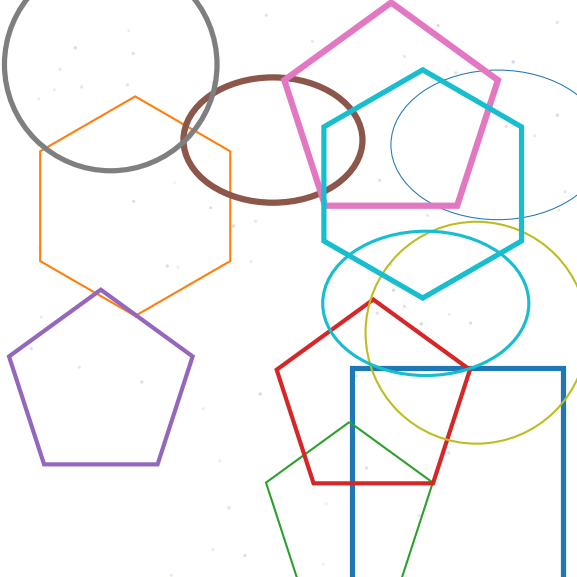[{"shape": "oval", "thickness": 0.5, "radius": 0.93, "center": [0.862, 0.748]}, {"shape": "square", "thickness": 2.5, "radius": 0.91, "center": [0.793, 0.178]}, {"shape": "hexagon", "thickness": 1, "radius": 0.95, "center": [0.234, 0.642]}, {"shape": "pentagon", "thickness": 1, "radius": 0.76, "center": [0.605, 0.117]}, {"shape": "pentagon", "thickness": 2, "radius": 0.88, "center": [0.646, 0.305]}, {"shape": "pentagon", "thickness": 2, "radius": 0.84, "center": [0.175, 0.33]}, {"shape": "oval", "thickness": 3, "radius": 0.77, "center": [0.473, 0.757]}, {"shape": "pentagon", "thickness": 3, "radius": 0.97, "center": [0.677, 0.8]}, {"shape": "circle", "thickness": 2.5, "radius": 0.92, "center": [0.192, 0.887]}, {"shape": "circle", "thickness": 1, "radius": 0.96, "center": [0.825, 0.423]}, {"shape": "oval", "thickness": 1.5, "radius": 0.89, "center": [0.737, 0.474]}, {"shape": "hexagon", "thickness": 2.5, "radius": 0.99, "center": [0.732, 0.681]}]